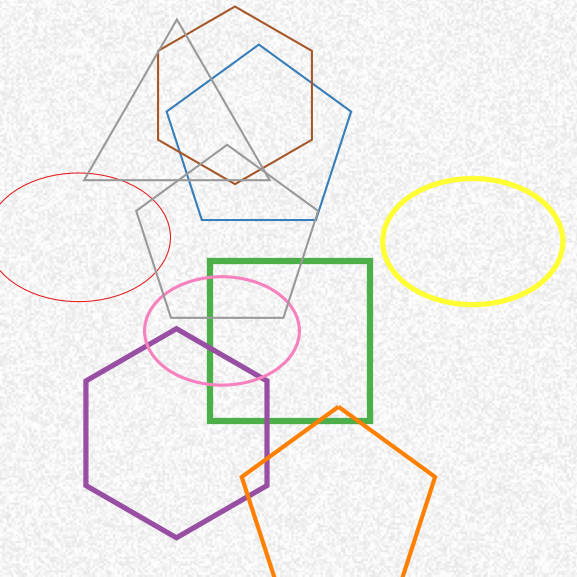[{"shape": "oval", "thickness": 0.5, "radius": 0.8, "center": [0.136, 0.588]}, {"shape": "pentagon", "thickness": 1, "radius": 0.84, "center": [0.448, 0.754]}, {"shape": "square", "thickness": 3, "radius": 0.69, "center": [0.502, 0.409]}, {"shape": "hexagon", "thickness": 2.5, "radius": 0.91, "center": [0.306, 0.249]}, {"shape": "pentagon", "thickness": 2, "radius": 0.88, "center": [0.586, 0.119]}, {"shape": "oval", "thickness": 2.5, "radius": 0.78, "center": [0.819, 0.581]}, {"shape": "hexagon", "thickness": 1, "radius": 0.77, "center": [0.407, 0.834]}, {"shape": "oval", "thickness": 1.5, "radius": 0.67, "center": [0.384, 0.426]}, {"shape": "triangle", "thickness": 1, "radius": 0.93, "center": [0.306, 0.78]}, {"shape": "pentagon", "thickness": 1, "radius": 0.83, "center": [0.393, 0.583]}]